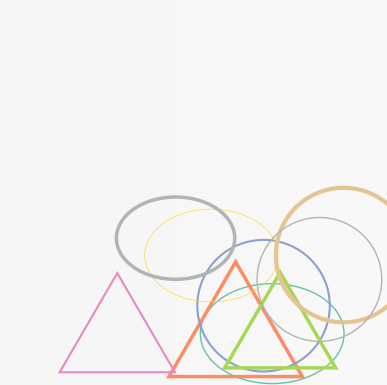[{"shape": "oval", "thickness": 1, "radius": 0.93, "center": [0.702, 0.133]}, {"shape": "triangle", "thickness": 2.5, "radius": 0.99, "center": [0.608, 0.121]}, {"shape": "circle", "thickness": 1.5, "radius": 0.85, "center": [0.68, 0.206]}, {"shape": "triangle", "thickness": 1.5, "radius": 0.86, "center": [0.303, 0.119]}, {"shape": "triangle", "thickness": 2.5, "radius": 0.83, "center": [0.723, 0.127]}, {"shape": "oval", "thickness": 0.5, "radius": 0.86, "center": [0.545, 0.336]}, {"shape": "circle", "thickness": 3, "radius": 0.87, "center": [0.887, 0.338]}, {"shape": "oval", "thickness": 2.5, "radius": 0.76, "center": [0.453, 0.381]}, {"shape": "circle", "thickness": 1, "radius": 0.8, "center": [0.824, 0.274]}]